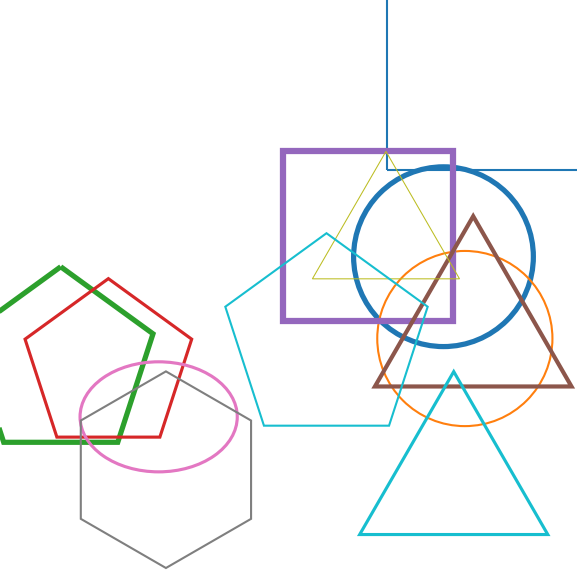[{"shape": "circle", "thickness": 2.5, "radius": 0.78, "center": [0.768, 0.555]}, {"shape": "square", "thickness": 1, "radius": 0.95, "center": [0.861, 0.895]}, {"shape": "circle", "thickness": 1, "radius": 0.76, "center": [0.805, 0.413]}, {"shape": "pentagon", "thickness": 2.5, "radius": 0.84, "center": [0.105, 0.369]}, {"shape": "pentagon", "thickness": 1.5, "radius": 0.76, "center": [0.188, 0.365]}, {"shape": "square", "thickness": 3, "radius": 0.73, "center": [0.637, 0.59]}, {"shape": "triangle", "thickness": 2, "radius": 0.98, "center": [0.819, 0.428]}, {"shape": "oval", "thickness": 1.5, "radius": 0.68, "center": [0.275, 0.277]}, {"shape": "hexagon", "thickness": 1, "radius": 0.85, "center": [0.287, 0.186]}, {"shape": "triangle", "thickness": 0.5, "radius": 0.74, "center": [0.668, 0.59]}, {"shape": "triangle", "thickness": 1.5, "radius": 0.94, "center": [0.786, 0.168]}, {"shape": "pentagon", "thickness": 1, "radius": 0.92, "center": [0.565, 0.411]}]